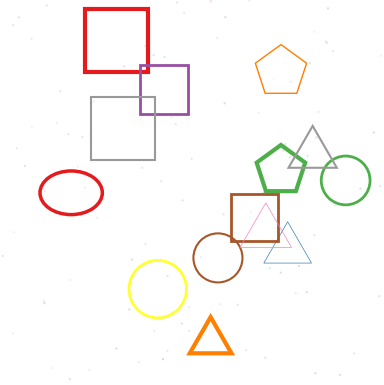[{"shape": "oval", "thickness": 2.5, "radius": 0.4, "center": [0.185, 0.499]}, {"shape": "square", "thickness": 3, "radius": 0.41, "center": [0.302, 0.894]}, {"shape": "triangle", "thickness": 0.5, "radius": 0.36, "center": [0.747, 0.352]}, {"shape": "pentagon", "thickness": 3, "radius": 0.33, "center": [0.73, 0.557]}, {"shape": "circle", "thickness": 2, "radius": 0.32, "center": [0.898, 0.531]}, {"shape": "square", "thickness": 2, "radius": 0.31, "center": [0.426, 0.768]}, {"shape": "pentagon", "thickness": 1, "radius": 0.35, "center": [0.73, 0.814]}, {"shape": "triangle", "thickness": 3, "radius": 0.31, "center": [0.547, 0.114]}, {"shape": "circle", "thickness": 2, "radius": 0.37, "center": [0.41, 0.249]}, {"shape": "circle", "thickness": 1.5, "radius": 0.32, "center": [0.566, 0.33]}, {"shape": "square", "thickness": 2, "radius": 0.31, "center": [0.66, 0.434]}, {"shape": "triangle", "thickness": 0.5, "radius": 0.39, "center": [0.69, 0.396]}, {"shape": "triangle", "thickness": 1.5, "radius": 0.36, "center": [0.812, 0.6]}, {"shape": "square", "thickness": 1.5, "radius": 0.41, "center": [0.319, 0.666]}]